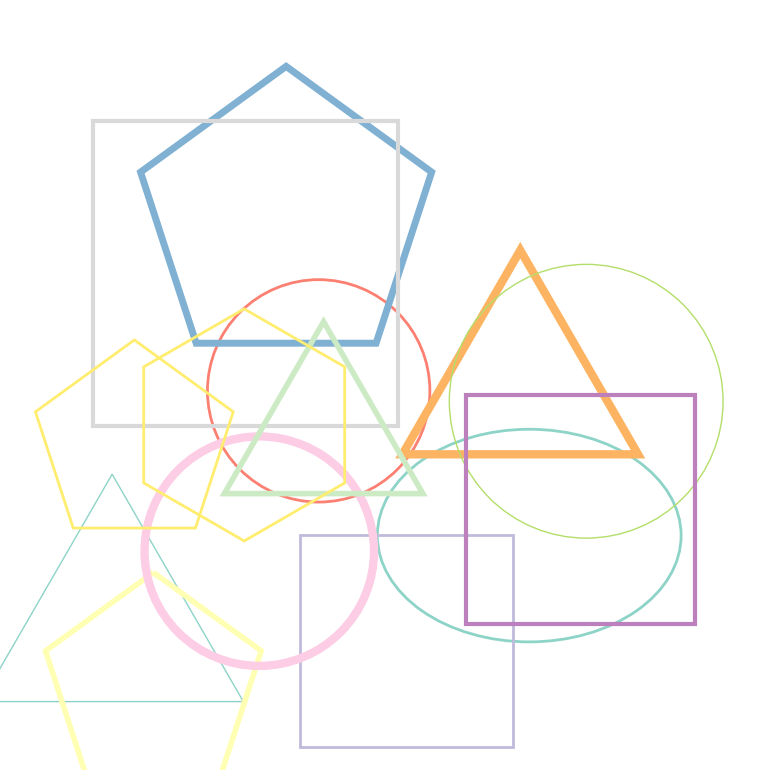[{"shape": "oval", "thickness": 1, "radius": 0.99, "center": [0.687, 0.304]}, {"shape": "triangle", "thickness": 0.5, "radius": 0.98, "center": [0.146, 0.187]}, {"shape": "pentagon", "thickness": 2, "radius": 0.74, "center": [0.199, 0.109]}, {"shape": "square", "thickness": 1, "radius": 0.69, "center": [0.528, 0.167]}, {"shape": "circle", "thickness": 1, "radius": 0.72, "center": [0.414, 0.492]}, {"shape": "pentagon", "thickness": 2.5, "radius": 0.99, "center": [0.372, 0.715]}, {"shape": "triangle", "thickness": 3, "radius": 0.88, "center": [0.676, 0.498]}, {"shape": "circle", "thickness": 0.5, "radius": 0.89, "center": [0.761, 0.479]}, {"shape": "circle", "thickness": 3, "radius": 0.75, "center": [0.337, 0.284]}, {"shape": "square", "thickness": 1.5, "radius": 0.99, "center": [0.319, 0.645]}, {"shape": "square", "thickness": 1.5, "radius": 0.74, "center": [0.753, 0.338]}, {"shape": "triangle", "thickness": 2, "radius": 0.74, "center": [0.42, 0.433]}, {"shape": "hexagon", "thickness": 1, "radius": 0.75, "center": [0.317, 0.448]}, {"shape": "pentagon", "thickness": 1, "radius": 0.68, "center": [0.174, 0.423]}]